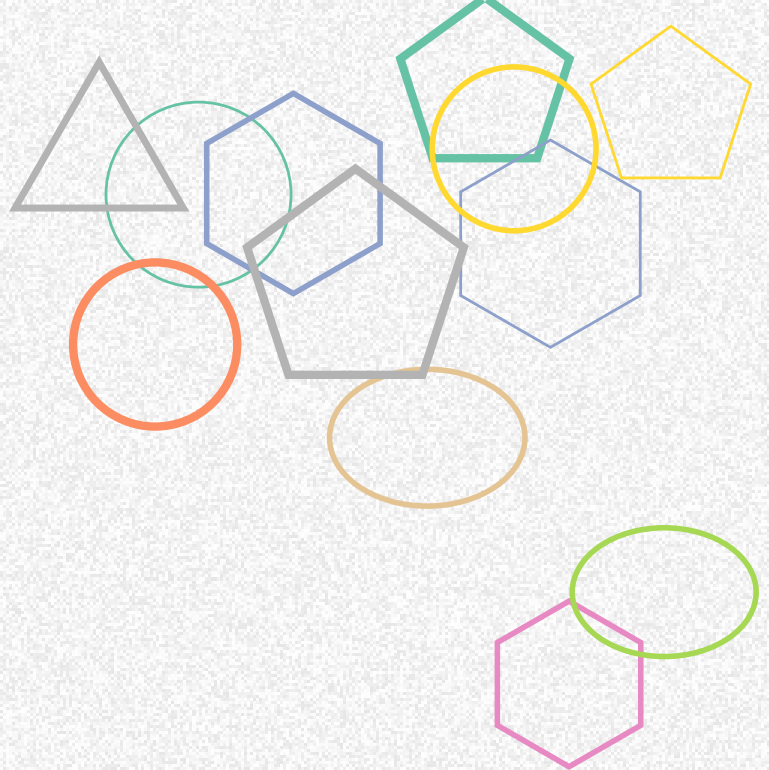[{"shape": "pentagon", "thickness": 3, "radius": 0.58, "center": [0.63, 0.888]}, {"shape": "circle", "thickness": 1, "radius": 0.6, "center": [0.258, 0.747]}, {"shape": "circle", "thickness": 3, "radius": 0.53, "center": [0.202, 0.553]}, {"shape": "hexagon", "thickness": 2, "radius": 0.65, "center": [0.381, 0.749]}, {"shape": "hexagon", "thickness": 1, "radius": 0.67, "center": [0.715, 0.684]}, {"shape": "hexagon", "thickness": 2, "radius": 0.54, "center": [0.739, 0.112]}, {"shape": "oval", "thickness": 2, "radius": 0.6, "center": [0.863, 0.231]}, {"shape": "circle", "thickness": 2, "radius": 0.53, "center": [0.668, 0.807]}, {"shape": "pentagon", "thickness": 1, "radius": 0.54, "center": [0.871, 0.857]}, {"shape": "oval", "thickness": 2, "radius": 0.63, "center": [0.555, 0.432]}, {"shape": "triangle", "thickness": 2.5, "radius": 0.63, "center": [0.129, 0.793]}, {"shape": "pentagon", "thickness": 3, "radius": 0.74, "center": [0.462, 0.633]}]